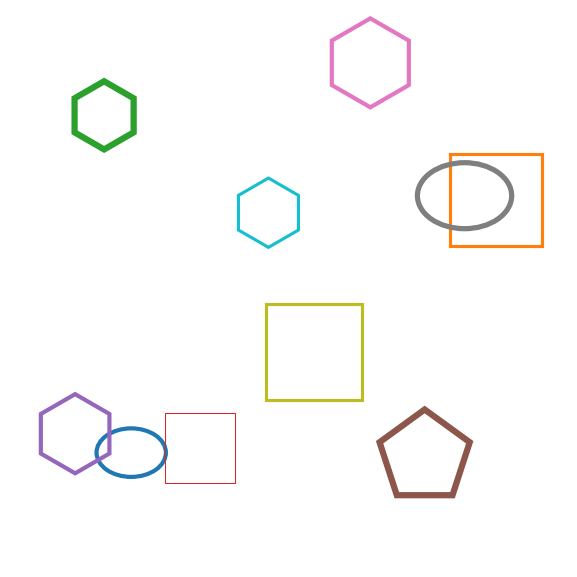[{"shape": "oval", "thickness": 2, "radius": 0.3, "center": [0.227, 0.215]}, {"shape": "square", "thickness": 1.5, "radius": 0.4, "center": [0.858, 0.653]}, {"shape": "hexagon", "thickness": 3, "radius": 0.3, "center": [0.18, 0.799]}, {"shape": "square", "thickness": 0.5, "radius": 0.3, "center": [0.347, 0.223]}, {"shape": "hexagon", "thickness": 2, "radius": 0.34, "center": [0.13, 0.248]}, {"shape": "pentagon", "thickness": 3, "radius": 0.41, "center": [0.735, 0.208]}, {"shape": "hexagon", "thickness": 2, "radius": 0.38, "center": [0.641, 0.89]}, {"shape": "oval", "thickness": 2.5, "radius": 0.41, "center": [0.804, 0.66]}, {"shape": "square", "thickness": 1.5, "radius": 0.41, "center": [0.544, 0.389]}, {"shape": "hexagon", "thickness": 1.5, "radius": 0.3, "center": [0.465, 0.631]}]